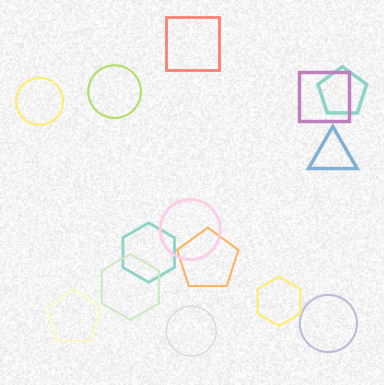[{"shape": "hexagon", "thickness": 2, "radius": 0.39, "center": [0.386, 0.344]}, {"shape": "pentagon", "thickness": 2.5, "radius": 0.33, "center": [0.889, 0.76]}, {"shape": "pentagon", "thickness": 1, "radius": 0.37, "center": [0.192, 0.176]}, {"shape": "circle", "thickness": 1.5, "radius": 0.37, "center": [0.853, 0.16]}, {"shape": "square", "thickness": 2, "radius": 0.35, "center": [0.499, 0.886]}, {"shape": "triangle", "thickness": 2.5, "radius": 0.36, "center": [0.864, 0.599]}, {"shape": "pentagon", "thickness": 1.5, "radius": 0.42, "center": [0.54, 0.325]}, {"shape": "circle", "thickness": 1.5, "radius": 0.34, "center": [0.298, 0.762]}, {"shape": "circle", "thickness": 2, "radius": 0.39, "center": [0.494, 0.404]}, {"shape": "circle", "thickness": 1, "radius": 0.32, "center": [0.497, 0.14]}, {"shape": "square", "thickness": 2.5, "radius": 0.32, "center": [0.841, 0.749]}, {"shape": "hexagon", "thickness": 1.5, "radius": 0.43, "center": [0.339, 0.255]}, {"shape": "circle", "thickness": 1.5, "radius": 0.3, "center": [0.103, 0.737]}, {"shape": "hexagon", "thickness": 1.5, "radius": 0.32, "center": [0.725, 0.217]}]